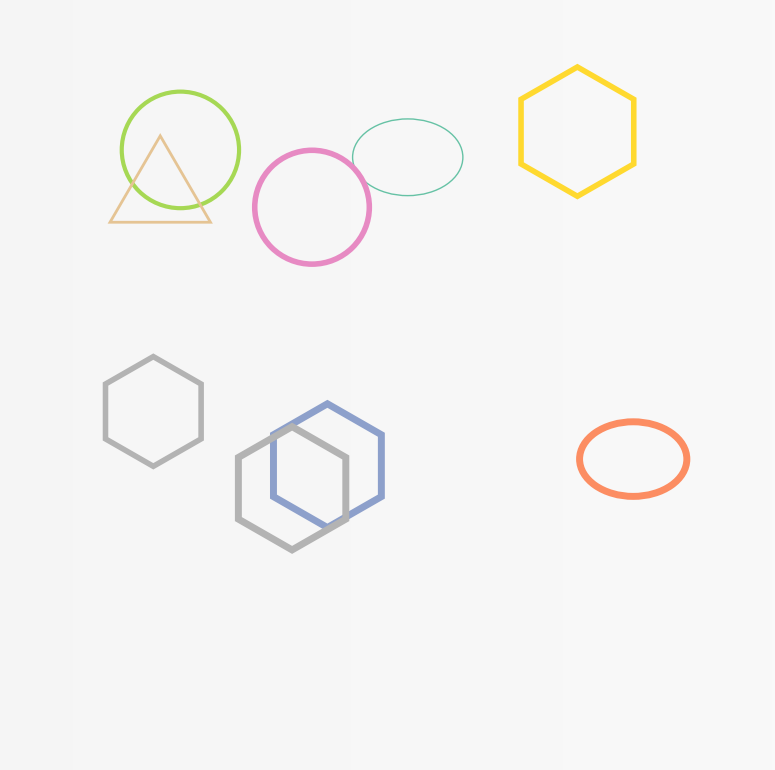[{"shape": "oval", "thickness": 0.5, "radius": 0.36, "center": [0.526, 0.796]}, {"shape": "oval", "thickness": 2.5, "radius": 0.35, "center": [0.817, 0.404]}, {"shape": "hexagon", "thickness": 2.5, "radius": 0.4, "center": [0.422, 0.395]}, {"shape": "circle", "thickness": 2, "radius": 0.37, "center": [0.403, 0.731]}, {"shape": "circle", "thickness": 1.5, "radius": 0.38, "center": [0.233, 0.805]}, {"shape": "hexagon", "thickness": 2, "radius": 0.42, "center": [0.745, 0.829]}, {"shape": "triangle", "thickness": 1, "radius": 0.37, "center": [0.207, 0.749]}, {"shape": "hexagon", "thickness": 2.5, "radius": 0.4, "center": [0.377, 0.366]}, {"shape": "hexagon", "thickness": 2, "radius": 0.36, "center": [0.198, 0.466]}]